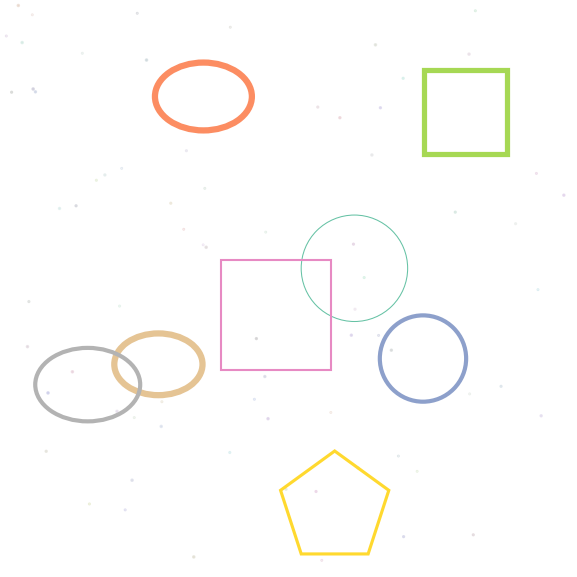[{"shape": "circle", "thickness": 0.5, "radius": 0.46, "center": [0.614, 0.535]}, {"shape": "oval", "thickness": 3, "radius": 0.42, "center": [0.352, 0.832]}, {"shape": "circle", "thickness": 2, "radius": 0.37, "center": [0.732, 0.378]}, {"shape": "square", "thickness": 1, "radius": 0.48, "center": [0.478, 0.453]}, {"shape": "square", "thickness": 2.5, "radius": 0.36, "center": [0.806, 0.805]}, {"shape": "pentagon", "thickness": 1.5, "radius": 0.49, "center": [0.58, 0.12]}, {"shape": "oval", "thickness": 3, "radius": 0.38, "center": [0.274, 0.368]}, {"shape": "oval", "thickness": 2, "radius": 0.45, "center": [0.152, 0.333]}]